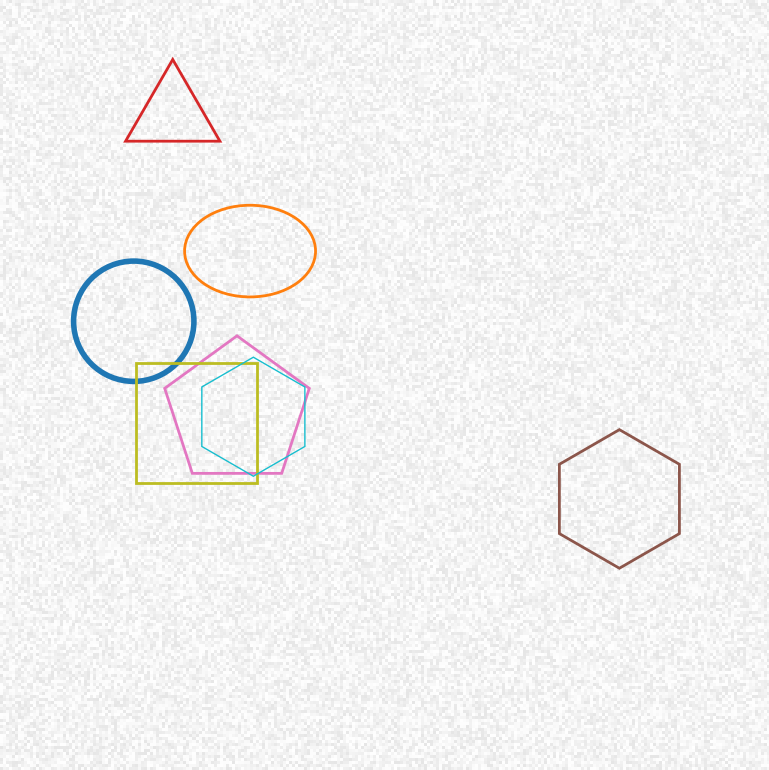[{"shape": "circle", "thickness": 2, "radius": 0.39, "center": [0.174, 0.583]}, {"shape": "oval", "thickness": 1, "radius": 0.43, "center": [0.325, 0.674]}, {"shape": "triangle", "thickness": 1, "radius": 0.35, "center": [0.224, 0.852]}, {"shape": "hexagon", "thickness": 1, "radius": 0.45, "center": [0.804, 0.352]}, {"shape": "pentagon", "thickness": 1, "radius": 0.49, "center": [0.308, 0.465]}, {"shape": "square", "thickness": 1, "radius": 0.39, "center": [0.255, 0.45]}, {"shape": "hexagon", "thickness": 0.5, "radius": 0.39, "center": [0.329, 0.459]}]